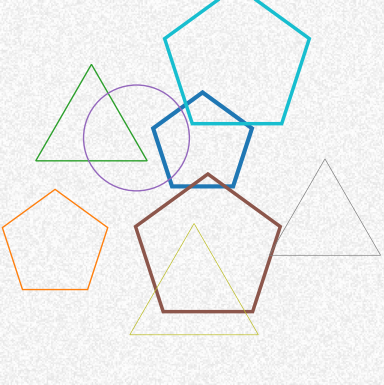[{"shape": "pentagon", "thickness": 3, "radius": 0.67, "center": [0.526, 0.625]}, {"shape": "pentagon", "thickness": 1, "radius": 0.72, "center": [0.143, 0.364]}, {"shape": "triangle", "thickness": 1, "radius": 0.84, "center": [0.238, 0.666]}, {"shape": "circle", "thickness": 1, "radius": 0.69, "center": [0.354, 0.642]}, {"shape": "pentagon", "thickness": 2.5, "radius": 0.99, "center": [0.54, 0.35]}, {"shape": "triangle", "thickness": 0.5, "radius": 0.84, "center": [0.844, 0.42]}, {"shape": "triangle", "thickness": 0.5, "radius": 0.96, "center": [0.504, 0.227]}, {"shape": "pentagon", "thickness": 2.5, "radius": 0.99, "center": [0.616, 0.839]}]